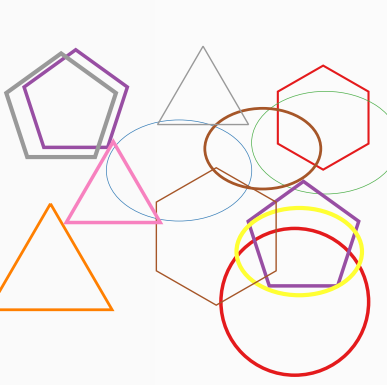[{"shape": "hexagon", "thickness": 1.5, "radius": 0.68, "center": [0.834, 0.694]}, {"shape": "circle", "thickness": 2.5, "radius": 0.95, "center": [0.761, 0.216]}, {"shape": "oval", "thickness": 0.5, "radius": 0.94, "center": [0.462, 0.557]}, {"shape": "oval", "thickness": 0.5, "radius": 0.95, "center": [0.84, 0.629]}, {"shape": "pentagon", "thickness": 2.5, "radius": 0.7, "center": [0.195, 0.731]}, {"shape": "pentagon", "thickness": 2.5, "radius": 0.75, "center": [0.783, 0.379]}, {"shape": "triangle", "thickness": 2, "radius": 0.92, "center": [0.13, 0.287]}, {"shape": "oval", "thickness": 3, "radius": 0.81, "center": [0.772, 0.346]}, {"shape": "hexagon", "thickness": 1, "radius": 0.89, "center": [0.558, 0.386]}, {"shape": "oval", "thickness": 2, "radius": 0.75, "center": [0.678, 0.614]}, {"shape": "triangle", "thickness": 2.5, "radius": 0.7, "center": [0.292, 0.492]}, {"shape": "triangle", "thickness": 1, "radius": 0.68, "center": [0.524, 0.744]}, {"shape": "pentagon", "thickness": 3, "radius": 0.74, "center": [0.158, 0.712]}]